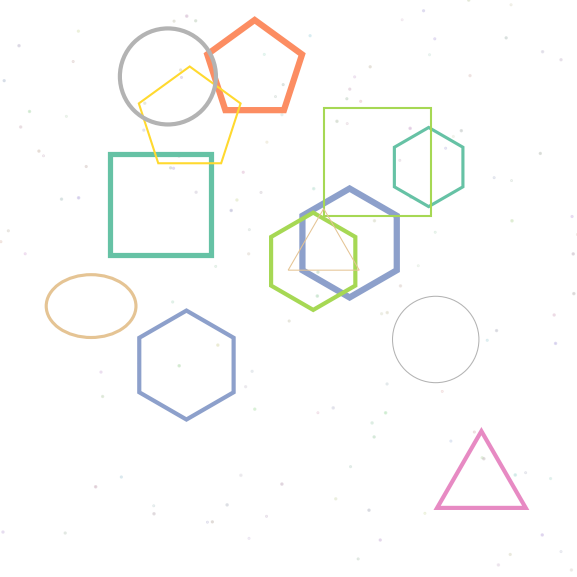[{"shape": "square", "thickness": 2.5, "radius": 0.44, "center": [0.279, 0.644]}, {"shape": "hexagon", "thickness": 1.5, "radius": 0.34, "center": [0.742, 0.71]}, {"shape": "pentagon", "thickness": 3, "radius": 0.43, "center": [0.441, 0.878]}, {"shape": "hexagon", "thickness": 2, "radius": 0.47, "center": [0.323, 0.367]}, {"shape": "hexagon", "thickness": 3, "radius": 0.47, "center": [0.605, 0.578]}, {"shape": "triangle", "thickness": 2, "radius": 0.44, "center": [0.834, 0.164]}, {"shape": "square", "thickness": 1, "radius": 0.46, "center": [0.654, 0.718]}, {"shape": "hexagon", "thickness": 2, "radius": 0.42, "center": [0.542, 0.547]}, {"shape": "pentagon", "thickness": 1, "radius": 0.46, "center": [0.328, 0.791]}, {"shape": "oval", "thickness": 1.5, "radius": 0.39, "center": [0.158, 0.469]}, {"shape": "triangle", "thickness": 0.5, "radius": 0.36, "center": [0.561, 0.567]}, {"shape": "circle", "thickness": 2, "radius": 0.42, "center": [0.291, 0.867]}, {"shape": "circle", "thickness": 0.5, "radius": 0.37, "center": [0.754, 0.411]}]